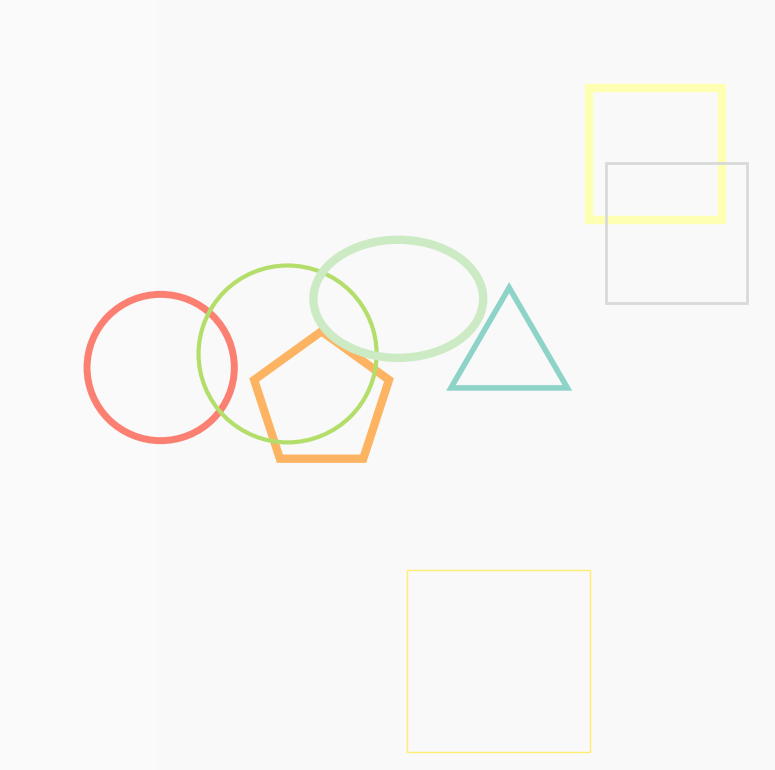[{"shape": "triangle", "thickness": 2, "radius": 0.43, "center": [0.657, 0.54]}, {"shape": "square", "thickness": 3, "radius": 0.43, "center": [0.845, 0.8]}, {"shape": "circle", "thickness": 2.5, "radius": 0.48, "center": [0.207, 0.523]}, {"shape": "pentagon", "thickness": 3, "radius": 0.46, "center": [0.415, 0.478]}, {"shape": "circle", "thickness": 1.5, "radius": 0.57, "center": [0.371, 0.54]}, {"shape": "square", "thickness": 1, "radius": 0.46, "center": [0.873, 0.698]}, {"shape": "oval", "thickness": 3, "radius": 0.55, "center": [0.514, 0.612]}, {"shape": "square", "thickness": 0.5, "radius": 0.59, "center": [0.643, 0.142]}]